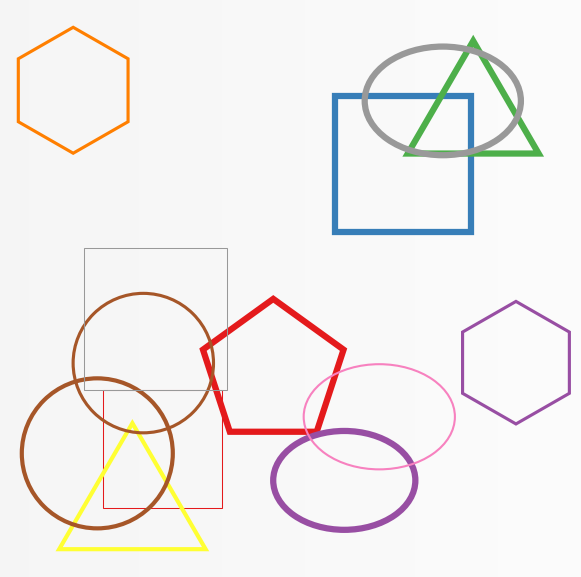[{"shape": "pentagon", "thickness": 3, "radius": 0.64, "center": [0.47, 0.354]}, {"shape": "square", "thickness": 0.5, "radius": 0.51, "center": [0.28, 0.222]}, {"shape": "square", "thickness": 3, "radius": 0.59, "center": [0.693, 0.715]}, {"shape": "triangle", "thickness": 3, "radius": 0.65, "center": [0.814, 0.798]}, {"shape": "oval", "thickness": 3, "radius": 0.61, "center": [0.592, 0.167]}, {"shape": "hexagon", "thickness": 1.5, "radius": 0.53, "center": [0.888, 0.371]}, {"shape": "hexagon", "thickness": 1.5, "radius": 0.55, "center": [0.126, 0.843]}, {"shape": "triangle", "thickness": 2, "radius": 0.73, "center": [0.228, 0.121]}, {"shape": "circle", "thickness": 1.5, "radius": 0.6, "center": [0.247, 0.37]}, {"shape": "circle", "thickness": 2, "radius": 0.65, "center": [0.167, 0.214]}, {"shape": "oval", "thickness": 1, "radius": 0.65, "center": [0.653, 0.277]}, {"shape": "oval", "thickness": 3, "radius": 0.67, "center": [0.762, 0.824]}, {"shape": "square", "thickness": 0.5, "radius": 0.61, "center": [0.268, 0.447]}]